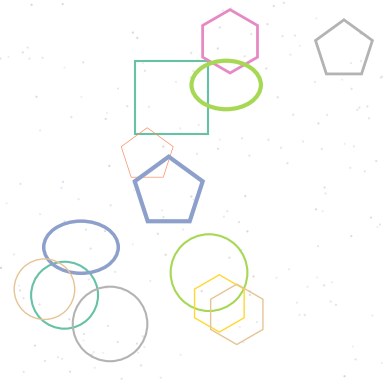[{"shape": "square", "thickness": 1.5, "radius": 0.47, "center": [0.446, 0.747]}, {"shape": "circle", "thickness": 1.5, "radius": 0.43, "center": [0.168, 0.233]}, {"shape": "pentagon", "thickness": 0.5, "radius": 0.35, "center": [0.382, 0.597]}, {"shape": "pentagon", "thickness": 3, "radius": 0.46, "center": [0.438, 0.5]}, {"shape": "oval", "thickness": 2.5, "radius": 0.48, "center": [0.21, 0.358]}, {"shape": "hexagon", "thickness": 2, "radius": 0.41, "center": [0.598, 0.893]}, {"shape": "circle", "thickness": 1.5, "radius": 0.5, "center": [0.543, 0.292]}, {"shape": "oval", "thickness": 3, "radius": 0.45, "center": [0.588, 0.779]}, {"shape": "hexagon", "thickness": 1, "radius": 0.37, "center": [0.57, 0.212]}, {"shape": "hexagon", "thickness": 1, "radius": 0.39, "center": [0.615, 0.184]}, {"shape": "circle", "thickness": 1, "radius": 0.39, "center": [0.115, 0.249]}, {"shape": "circle", "thickness": 1.5, "radius": 0.48, "center": [0.286, 0.159]}, {"shape": "pentagon", "thickness": 2, "radius": 0.39, "center": [0.893, 0.871]}]